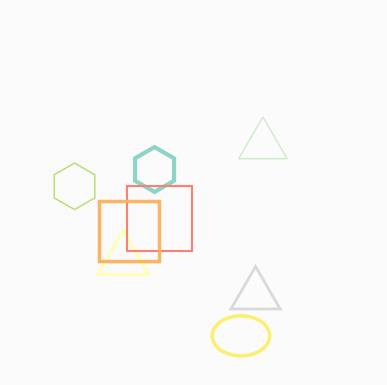[{"shape": "hexagon", "thickness": 3, "radius": 0.29, "center": [0.399, 0.56]}, {"shape": "triangle", "thickness": 2, "radius": 0.38, "center": [0.318, 0.325]}, {"shape": "square", "thickness": 1.5, "radius": 0.42, "center": [0.412, 0.433]}, {"shape": "square", "thickness": 2.5, "radius": 0.39, "center": [0.333, 0.4]}, {"shape": "hexagon", "thickness": 1, "radius": 0.3, "center": [0.192, 0.516]}, {"shape": "triangle", "thickness": 2, "radius": 0.37, "center": [0.66, 0.234]}, {"shape": "triangle", "thickness": 1, "radius": 0.36, "center": [0.678, 0.624]}, {"shape": "oval", "thickness": 2.5, "radius": 0.37, "center": [0.622, 0.128]}]